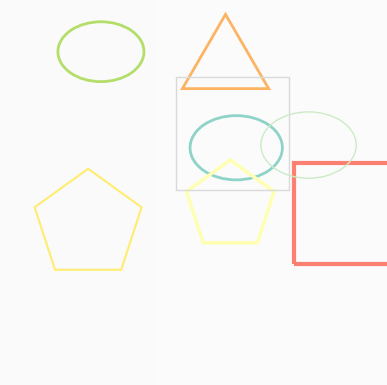[{"shape": "oval", "thickness": 2, "radius": 0.6, "center": [0.61, 0.616]}, {"shape": "pentagon", "thickness": 2.5, "radius": 0.59, "center": [0.594, 0.466]}, {"shape": "square", "thickness": 3, "radius": 0.66, "center": [0.89, 0.447]}, {"shape": "triangle", "thickness": 2, "radius": 0.64, "center": [0.582, 0.834]}, {"shape": "oval", "thickness": 2, "radius": 0.56, "center": [0.261, 0.866]}, {"shape": "square", "thickness": 1, "radius": 0.73, "center": [0.601, 0.654]}, {"shape": "oval", "thickness": 1, "radius": 0.62, "center": [0.796, 0.623]}, {"shape": "pentagon", "thickness": 1.5, "radius": 0.73, "center": [0.227, 0.417]}]